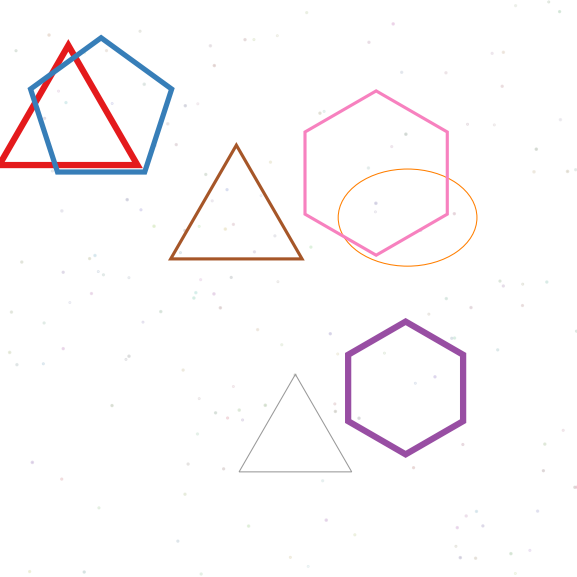[{"shape": "triangle", "thickness": 3, "radius": 0.69, "center": [0.118, 0.782]}, {"shape": "pentagon", "thickness": 2.5, "radius": 0.64, "center": [0.175, 0.805]}, {"shape": "hexagon", "thickness": 3, "radius": 0.57, "center": [0.702, 0.327]}, {"shape": "oval", "thickness": 0.5, "radius": 0.6, "center": [0.706, 0.622]}, {"shape": "triangle", "thickness": 1.5, "radius": 0.66, "center": [0.409, 0.616]}, {"shape": "hexagon", "thickness": 1.5, "radius": 0.71, "center": [0.651, 0.699]}, {"shape": "triangle", "thickness": 0.5, "radius": 0.56, "center": [0.512, 0.238]}]